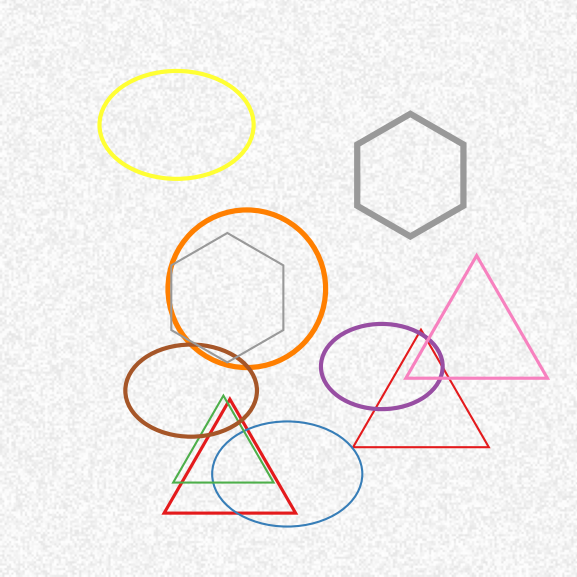[{"shape": "triangle", "thickness": 1, "radius": 0.68, "center": [0.729, 0.293]}, {"shape": "triangle", "thickness": 1.5, "radius": 0.66, "center": [0.398, 0.176]}, {"shape": "oval", "thickness": 1, "radius": 0.65, "center": [0.497, 0.178]}, {"shape": "triangle", "thickness": 1, "radius": 0.5, "center": [0.387, 0.214]}, {"shape": "oval", "thickness": 2, "radius": 0.53, "center": [0.661, 0.364]}, {"shape": "circle", "thickness": 2.5, "radius": 0.68, "center": [0.427, 0.499]}, {"shape": "oval", "thickness": 2, "radius": 0.67, "center": [0.306, 0.783]}, {"shape": "oval", "thickness": 2, "radius": 0.57, "center": [0.331, 0.323]}, {"shape": "triangle", "thickness": 1.5, "radius": 0.71, "center": [0.825, 0.415]}, {"shape": "hexagon", "thickness": 1, "radius": 0.56, "center": [0.394, 0.484]}, {"shape": "hexagon", "thickness": 3, "radius": 0.53, "center": [0.711, 0.696]}]